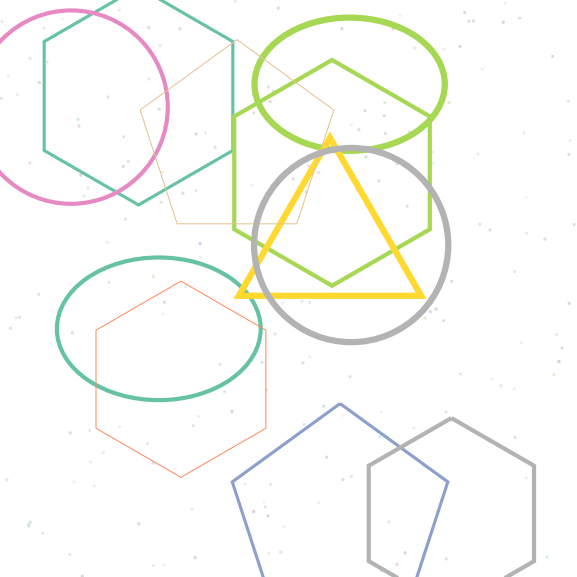[{"shape": "hexagon", "thickness": 1.5, "radius": 0.94, "center": [0.24, 0.833]}, {"shape": "oval", "thickness": 2, "radius": 0.88, "center": [0.275, 0.43]}, {"shape": "hexagon", "thickness": 0.5, "radius": 0.85, "center": [0.313, 0.342]}, {"shape": "pentagon", "thickness": 1.5, "radius": 0.98, "center": [0.589, 0.104]}, {"shape": "circle", "thickness": 2, "radius": 0.84, "center": [0.123, 0.814]}, {"shape": "oval", "thickness": 3, "radius": 0.82, "center": [0.605, 0.853]}, {"shape": "hexagon", "thickness": 2, "radius": 0.98, "center": [0.575, 0.7]}, {"shape": "triangle", "thickness": 3, "radius": 0.91, "center": [0.571, 0.578]}, {"shape": "pentagon", "thickness": 0.5, "radius": 0.88, "center": [0.41, 0.754]}, {"shape": "circle", "thickness": 3, "radius": 0.84, "center": [0.608, 0.575]}, {"shape": "hexagon", "thickness": 2, "radius": 0.83, "center": [0.782, 0.11]}]